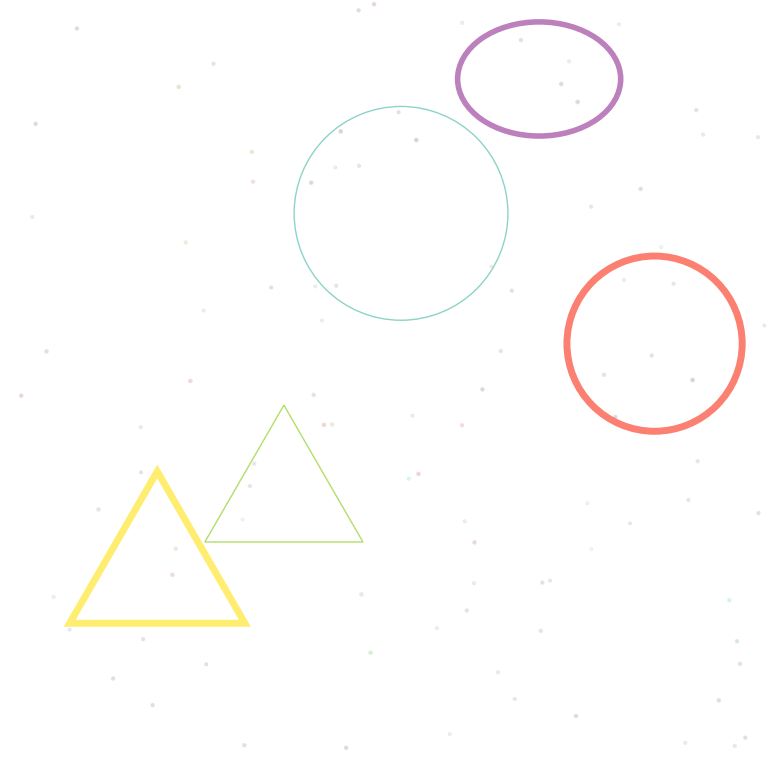[{"shape": "circle", "thickness": 0.5, "radius": 0.69, "center": [0.521, 0.723]}, {"shape": "circle", "thickness": 2.5, "radius": 0.57, "center": [0.85, 0.554]}, {"shape": "triangle", "thickness": 0.5, "radius": 0.59, "center": [0.369, 0.355]}, {"shape": "oval", "thickness": 2, "radius": 0.53, "center": [0.7, 0.897]}, {"shape": "triangle", "thickness": 2.5, "radius": 0.66, "center": [0.204, 0.256]}]